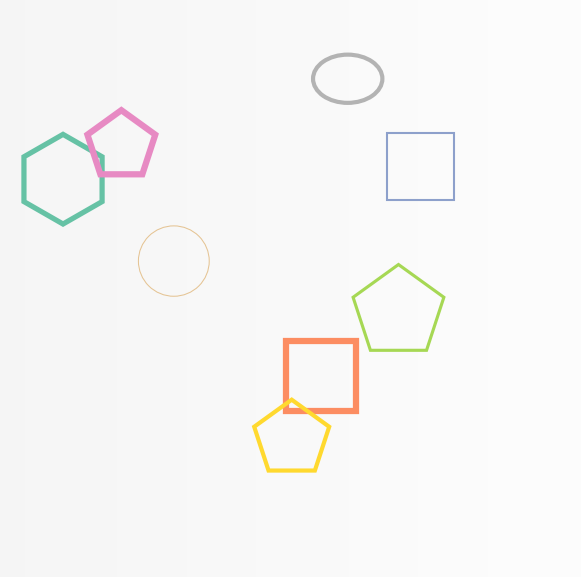[{"shape": "hexagon", "thickness": 2.5, "radius": 0.39, "center": [0.108, 0.689]}, {"shape": "square", "thickness": 3, "radius": 0.3, "center": [0.552, 0.348]}, {"shape": "square", "thickness": 1, "radius": 0.29, "center": [0.724, 0.71]}, {"shape": "pentagon", "thickness": 3, "radius": 0.31, "center": [0.209, 0.747]}, {"shape": "pentagon", "thickness": 1.5, "radius": 0.41, "center": [0.686, 0.459]}, {"shape": "pentagon", "thickness": 2, "radius": 0.34, "center": [0.502, 0.239]}, {"shape": "circle", "thickness": 0.5, "radius": 0.3, "center": [0.299, 0.547]}, {"shape": "oval", "thickness": 2, "radius": 0.3, "center": [0.598, 0.863]}]